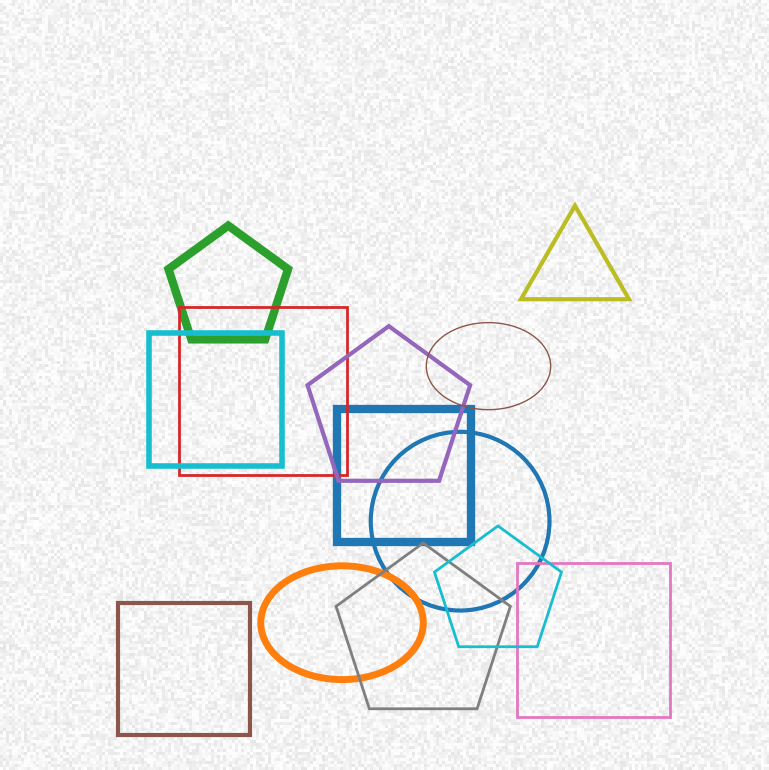[{"shape": "square", "thickness": 3, "radius": 0.43, "center": [0.525, 0.382]}, {"shape": "circle", "thickness": 1.5, "radius": 0.58, "center": [0.598, 0.323]}, {"shape": "oval", "thickness": 2.5, "radius": 0.53, "center": [0.444, 0.191]}, {"shape": "pentagon", "thickness": 3, "radius": 0.41, "center": [0.296, 0.625]}, {"shape": "square", "thickness": 1, "radius": 0.54, "center": [0.342, 0.492]}, {"shape": "pentagon", "thickness": 1.5, "radius": 0.56, "center": [0.505, 0.465]}, {"shape": "square", "thickness": 1.5, "radius": 0.43, "center": [0.239, 0.131]}, {"shape": "oval", "thickness": 0.5, "radius": 0.4, "center": [0.634, 0.524]}, {"shape": "square", "thickness": 1, "radius": 0.5, "center": [0.771, 0.169]}, {"shape": "pentagon", "thickness": 1, "radius": 0.6, "center": [0.55, 0.176]}, {"shape": "triangle", "thickness": 1.5, "radius": 0.4, "center": [0.747, 0.652]}, {"shape": "pentagon", "thickness": 1, "radius": 0.43, "center": [0.647, 0.23]}, {"shape": "square", "thickness": 2, "radius": 0.43, "center": [0.28, 0.481]}]